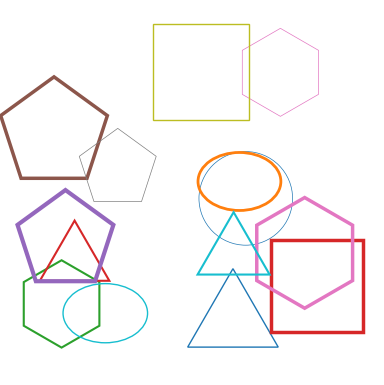[{"shape": "circle", "thickness": 0.5, "radius": 0.61, "center": [0.638, 0.485]}, {"shape": "triangle", "thickness": 1, "radius": 0.68, "center": [0.605, 0.166]}, {"shape": "oval", "thickness": 2, "radius": 0.54, "center": [0.622, 0.529]}, {"shape": "hexagon", "thickness": 1.5, "radius": 0.57, "center": [0.16, 0.211]}, {"shape": "square", "thickness": 2.5, "radius": 0.6, "center": [0.824, 0.257]}, {"shape": "triangle", "thickness": 1.5, "radius": 0.52, "center": [0.194, 0.323]}, {"shape": "pentagon", "thickness": 3, "radius": 0.65, "center": [0.17, 0.375]}, {"shape": "pentagon", "thickness": 2.5, "radius": 0.73, "center": [0.14, 0.655]}, {"shape": "hexagon", "thickness": 0.5, "radius": 0.57, "center": [0.728, 0.812]}, {"shape": "hexagon", "thickness": 2.5, "radius": 0.72, "center": [0.791, 0.343]}, {"shape": "pentagon", "thickness": 0.5, "radius": 0.53, "center": [0.306, 0.561]}, {"shape": "square", "thickness": 1, "radius": 0.62, "center": [0.522, 0.812]}, {"shape": "oval", "thickness": 1, "radius": 0.55, "center": [0.274, 0.186]}, {"shape": "triangle", "thickness": 1.5, "radius": 0.54, "center": [0.607, 0.341]}]